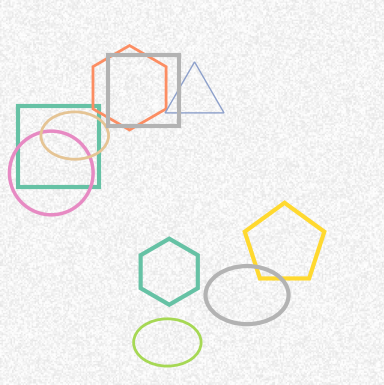[{"shape": "hexagon", "thickness": 3, "radius": 0.43, "center": [0.44, 0.294]}, {"shape": "square", "thickness": 3, "radius": 0.52, "center": [0.153, 0.62]}, {"shape": "hexagon", "thickness": 2, "radius": 0.55, "center": [0.336, 0.772]}, {"shape": "triangle", "thickness": 1, "radius": 0.44, "center": [0.505, 0.751]}, {"shape": "circle", "thickness": 2.5, "radius": 0.54, "center": [0.133, 0.551]}, {"shape": "oval", "thickness": 2, "radius": 0.44, "center": [0.435, 0.11]}, {"shape": "pentagon", "thickness": 3, "radius": 0.54, "center": [0.739, 0.365]}, {"shape": "oval", "thickness": 2, "radius": 0.44, "center": [0.194, 0.648]}, {"shape": "oval", "thickness": 3, "radius": 0.54, "center": [0.642, 0.234]}, {"shape": "square", "thickness": 3, "radius": 0.46, "center": [0.373, 0.764]}]